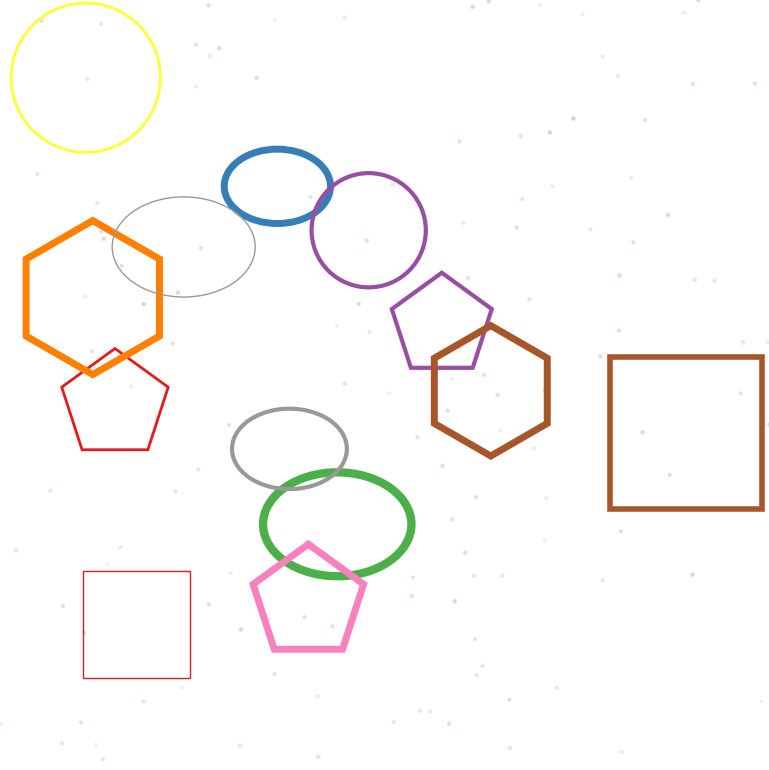[{"shape": "square", "thickness": 0.5, "radius": 0.35, "center": [0.178, 0.189]}, {"shape": "pentagon", "thickness": 1, "radius": 0.36, "center": [0.149, 0.475]}, {"shape": "oval", "thickness": 2.5, "radius": 0.35, "center": [0.36, 0.758]}, {"shape": "oval", "thickness": 3, "radius": 0.48, "center": [0.438, 0.319]}, {"shape": "pentagon", "thickness": 1.5, "radius": 0.34, "center": [0.574, 0.578]}, {"shape": "circle", "thickness": 1.5, "radius": 0.37, "center": [0.479, 0.701]}, {"shape": "hexagon", "thickness": 2.5, "radius": 0.5, "center": [0.12, 0.614]}, {"shape": "circle", "thickness": 1, "radius": 0.48, "center": [0.111, 0.899]}, {"shape": "hexagon", "thickness": 2.5, "radius": 0.42, "center": [0.637, 0.492]}, {"shape": "square", "thickness": 2, "radius": 0.49, "center": [0.891, 0.438]}, {"shape": "pentagon", "thickness": 2.5, "radius": 0.38, "center": [0.4, 0.218]}, {"shape": "oval", "thickness": 1.5, "radius": 0.37, "center": [0.376, 0.417]}, {"shape": "oval", "thickness": 0.5, "radius": 0.46, "center": [0.239, 0.679]}]